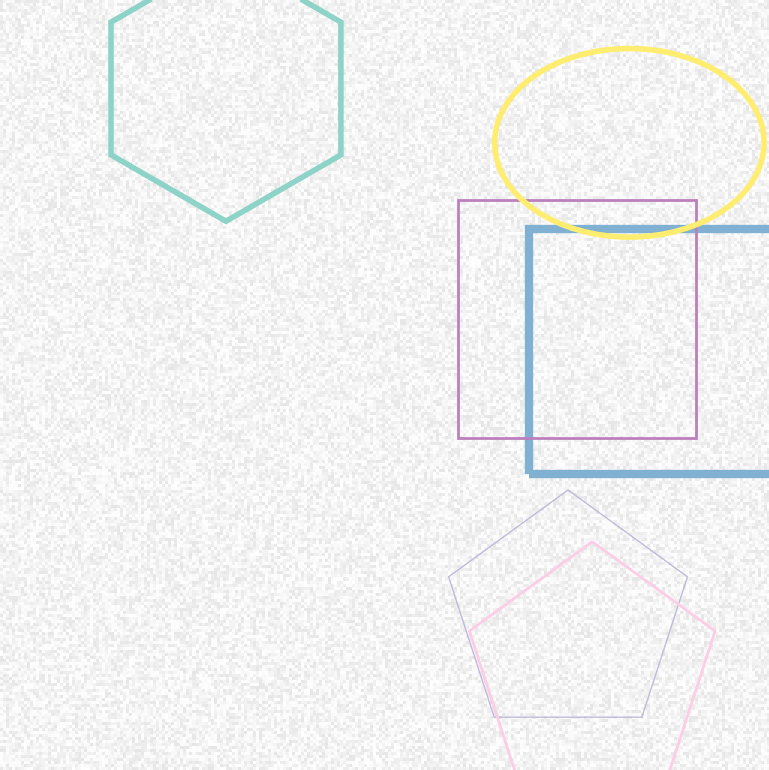[{"shape": "hexagon", "thickness": 2, "radius": 0.86, "center": [0.293, 0.885]}, {"shape": "pentagon", "thickness": 0.5, "radius": 0.82, "center": [0.738, 0.201]}, {"shape": "square", "thickness": 3, "radius": 0.79, "center": [0.846, 0.544]}, {"shape": "pentagon", "thickness": 1, "radius": 0.84, "center": [0.769, 0.129]}, {"shape": "square", "thickness": 1, "radius": 0.77, "center": [0.749, 0.586]}, {"shape": "oval", "thickness": 2, "radius": 0.87, "center": [0.817, 0.815]}]